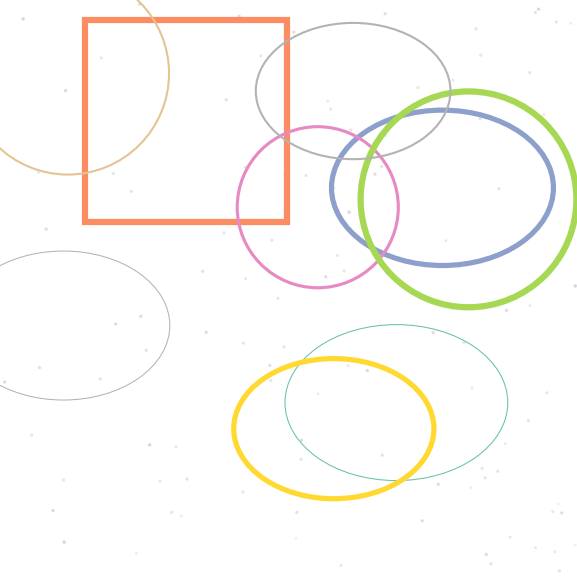[{"shape": "oval", "thickness": 0.5, "radius": 0.96, "center": [0.686, 0.302]}, {"shape": "square", "thickness": 3, "radius": 0.87, "center": [0.322, 0.789]}, {"shape": "oval", "thickness": 2.5, "radius": 0.96, "center": [0.766, 0.674]}, {"shape": "circle", "thickness": 1.5, "radius": 0.7, "center": [0.55, 0.64]}, {"shape": "circle", "thickness": 3, "radius": 0.93, "center": [0.811, 0.654]}, {"shape": "oval", "thickness": 2.5, "radius": 0.87, "center": [0.578, 0.257]}, {"shape": "circle", "thickness": 1, "radius": 0.88, "center": [0.118, 0.872]}, {"shape": "oval", "thickness": 1, "radius": 0.84, "center": [0.611, 0.841]}, {"shape": "oval", "thickness": 0.5, "radius": 0.92, "center": [0.11, 0.435]}]